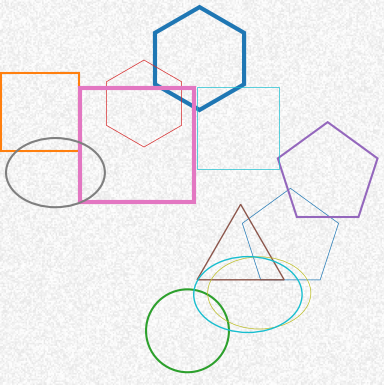[{"shape": "hexagon", "thickness": 3, "radius": 0.67, "center": [0.518, 0.848]}, {"shape": "pentagon", "thickness": 0.5, "radius": 0.66, "center": [0.754, 0.379]}, {"shape": "square", "thickness": 1.5, "radius": 0.5, "center": [0.103, 0.709]}, {"shape": "circle", "thickness": 1.5, "radius": 0.54, "center": [0.487, 0.141]}, {"shape": "hexagon", "thickness": 0.5, "radius": 0.56, "center": [0.374, 0.731]}, {"shape": "pentagon", "thickness": 1.5, "radius": 0.68, "center": [0.851, 0.547]}, {"shape": "triangle", "thickness": 1, "radius": 0.65, "center": [0.625, 0.339]}, {"shape": "square", "thickness": 3, "radius": 0.74, "center": [0.356, 0.624]}, {"shape": "oval", "thickness": 1.5, "radius": 0.64, "center": [0.144, 0.552]}, {"shape": "oval", "thickness": 0.5, "radius": 0.67, "center": [0.673, 0.239]}, {"shape": "square", "thickness": 0.5, "radius": 0.53, "center": [0.617, 0.667]}, {"shape": "oval", "thickness": 1, "radius": 0.7, "center": [0.644, 0.235]}]